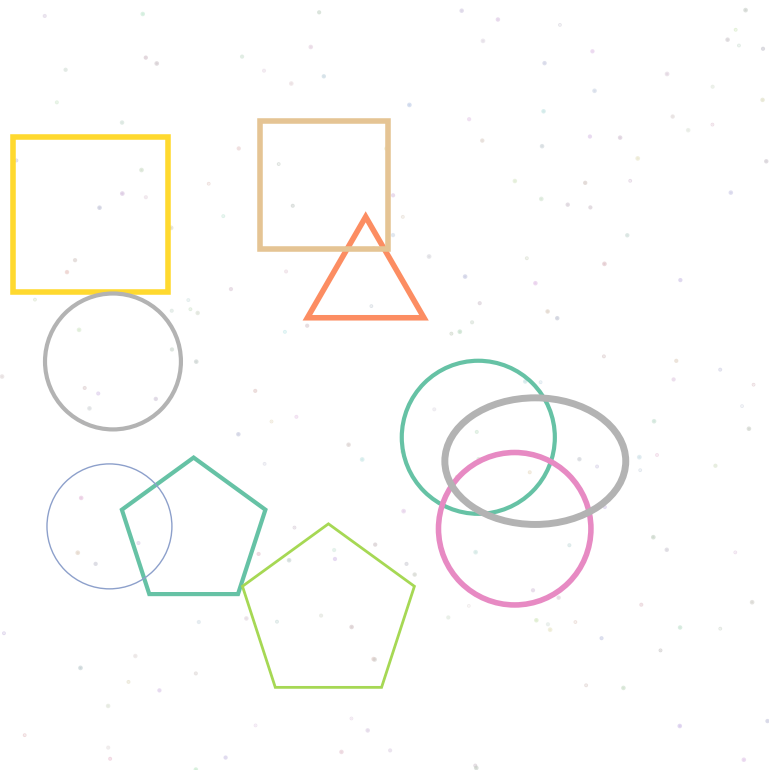[{"shape": "pentagon", "thickness": 1.5, "radius": 0.49, "center": [0.251, 0.308]}, {"shape": "circle", "thickness": 1.5, "radius": 0.5, "center": [0.621, 0.432]}, {"shape": "triangle", "thickness": 2, "radius": 0.44, "center": [0.475, 0.631]}, {"shape": "circle", "thickness": 0.5, "radius": 0.41, "center": [0.142, 0.316]}, {"shape": "circle", "thickness": 2, "radius": 0.49, "center": [0.668, 0.313]}, {"shape": "pentagon", "thickness": 1, "radius": 0.59, "center": [0.427, 0.202]}, {"shape": "square", "thickness": 2, "radius": 0.5, "center": [0.117, 0.722]}, {"shape": "square", "thickness": 2, "radius": 0.42, "center": [0.421, 0.76]}, {"shape": "oval", "thickness": 2.5, "radius": 0.59, "center": [0.695, 0.401]}, {"shape": "circle", "thickness": 1.5, "radius": 0.44, "center": [0.147, 0.531]}]